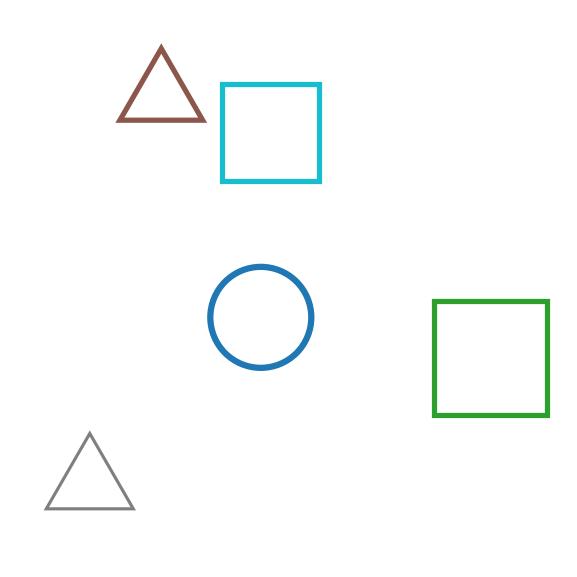[{"shape": "circle", "thickness": 3, "radius": 0.44, "center": [0.452, 0.45]}, {"shape": "square", "thickness": 2.5, "radius": 0.49, "center": [0.85, 0.379]}, {"shape": "triangle", "thickness": 2.5, "radius": 0.41, "center": [0.279, 0.832]}, {"shape": "triangle", "thickness": 1.5, "radius": 0.43, "center": [0.155, 0.162]}, {"shape": "square", "thickness": 2.5, "radius": 0.42, "center": [0.468, 0.77]}]